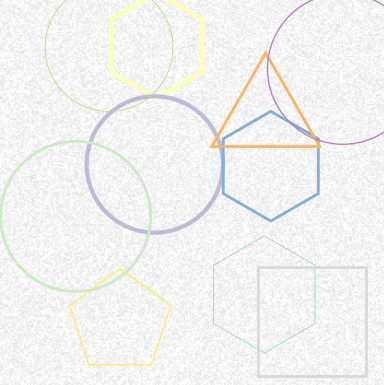[{"shape": "hexagon", "thickness": 0.5, "radius": 0.76, "center": [0.687, 0.235]}, {"shape": "hexagon", "thickness": 3, "radius": 0.69, "center": [0.407, 0.881]}, {"shape": "circle", "thickness": 3, "radius": 0.89, "center": [0.402, 0.573]}, {"shape": "hexagon", "thickness": 2, "radius": 0.71, "center": [0.703, 0.568]}, {"shape": "triangle", "thickness": 2, "radius": 0.81, "center": [0.69, 0.7]}, {"shape": "circle", "thickness": 0.5, "radius": 0.83, "center": [0.283, 0.877]}, {"shape": "square", "thickness": 2, "radius": 0.71, "center": [0.81, 0.166]}, {"shape": "circle", "thickness": 1, "radius": 0.98, "center": [0.891, 0.821]}, {"shape": "circle", "thickness": 2, "radius": 0.98, "center": [0.196, 0.438]}, {"shape": "pentagon", "thickness": 1, "radius": 0.69, "center": [0.312, 0.164]}]